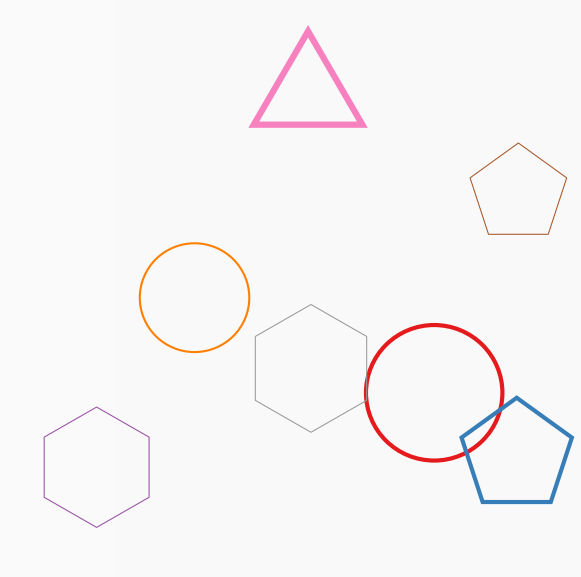[{"shape": "circle", "thickness": 2, "radius": 0.59, "center": [0.747, 0.319]}, {"shape": "pentagon", "thickness": 2, "radius": 0.5, "center": [0.889, 0.211]}, {"shape": "hexagon", "thickness": 0.5, "radius": 0.52, "center": [0.166, 0.19]}, {"shape": "circle", "thickness": 1, "radius": 0.47, "center": [0.335, 0.484]}, {"shape": "pentagon", "thickness": 0.5, "radius": 0.44, "center": [0.892, 0.664]}, {"shape": "triangle", "thickness": 3, "radius": 0.54, "center": [0.53, 0.837]}, {"shape": "hexagon", "thickness": 0.5, "radius": 0.55, "center": [0.535, 0.361]}]